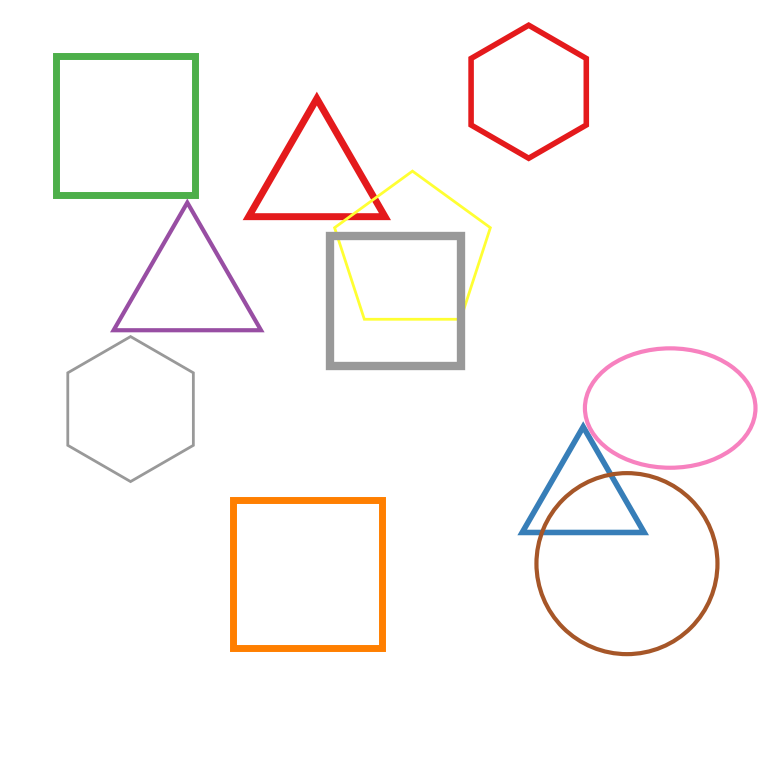[{"shape": "hexagon", "thickness": 2, "radius": 0.43, "center": [0.687, 0.881]}, {"shape": "triangle", "thickness": 2.5, "radius": 0.51, "center": [0.411, 0.77]}, {"shape": "triangle", "thickness": 2, "radius": 0.46, "center": [0.757, 0.354]}, {"shape": "square", "thickness": 2.5, "radius": 0.45, "center": [0.163, 0.837]}, {"shape": "triangle", "thickness": 1.5, "radius": 0.55, "center": [0.243, 0.626]}, {"shape": "square", "thickness": 2.5, "radius": 0.48, "center": [0.399, 0.255]}, {"shape": "pentagon", "thickness": 1, "radius": 0.53, "center": [0.536, 0.671]}, {"shape": "circle", "thickness": 1.5, "radius": 0.59, "center": [0.814, 0.268]}, {"shape": "oval", "thickness": 1.5, "radius": 0.55, "center": [0.87, 0.47]}, {"shape": "square", "thickness": 3, "radius": 0.42, "center": [0.513, 0.609]}, {"shape": "hexagon", "thickness": 1, "radius": 0.47, "center": [0.17, 0.469]}]